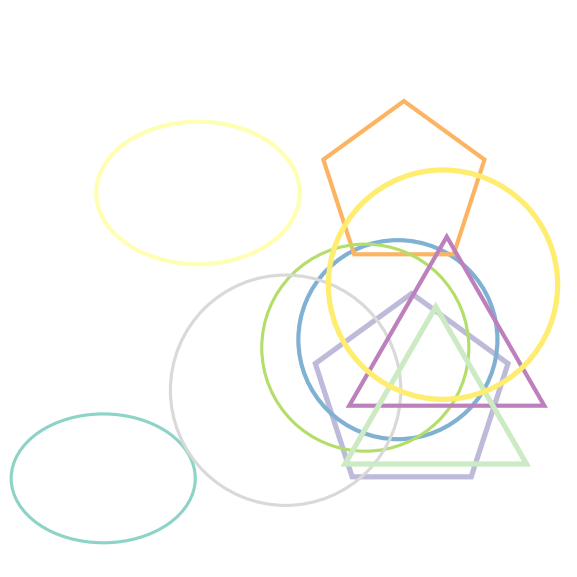[{"shape": "oval", "thickness": 1.5, "radius": 0.8, "center": [0.179, 0.171]}, {"shape": "oval", "thickness": 2, "radius": 0.88, "center": [0.343, 0.665]}, {"shape": "pentagon", "thickness": 2.5, "radius": 0.88, "center": [0.713, 0.315]}, {"shape": "circle", "thickness": 2, "radius": 0.86, "center": [0.689, 0.411]}, {"shape": "pentagon", "thickness": 2, "radius": 0.73, "center": [0.699, 0.677]}, {"shape": "circle", "thickness": 1.5, "radius": 0.9, "center": [0.633, 0.397]}, {"shape": "circle", "thickness": 1.5, "radius": 1.0, "center": [0.495, 0.323]}, {"shape": "triangle", "thickness": 2, "radius": 0.98, "center": [0.774, 0.394]}, {"shape": "triangle", "thickness": 2.5, "radius": 0.91, "center": [0.755, 0.286]}, {"shape": "circle", "thickness": 2.5, "radius": 0.99, "center": [0.767, 0.506]}]